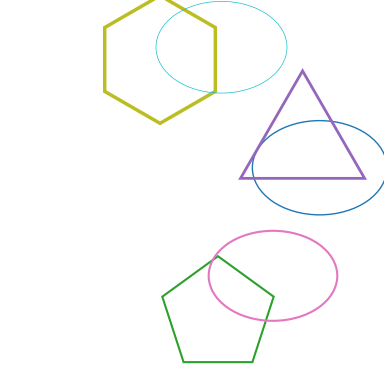[{"shape": "oval", "thickness": 1, "radius": 0.87, "center": [0.83, 0.564]}, {"shape": "pentagon", "thickness": 1.5, "radius": 0.76, "center": [0.566, 0.182]}, {"shape": "triangle", "thickness": 2, "radius": 0.93, "center": [0.786, 0.63]}, {"shape": "oval", "thickness": 1.5, "radius": 0.84, "center": [0.709, 0.284]}, {"shape": "hexagon", "thickness": 2.5, "radius": 0.83, "center": [0.416, 0.846]}, {"shape": "oval", "thickness": 0.5, "radius": 0.85, "center": [0.575, 0.877]}]